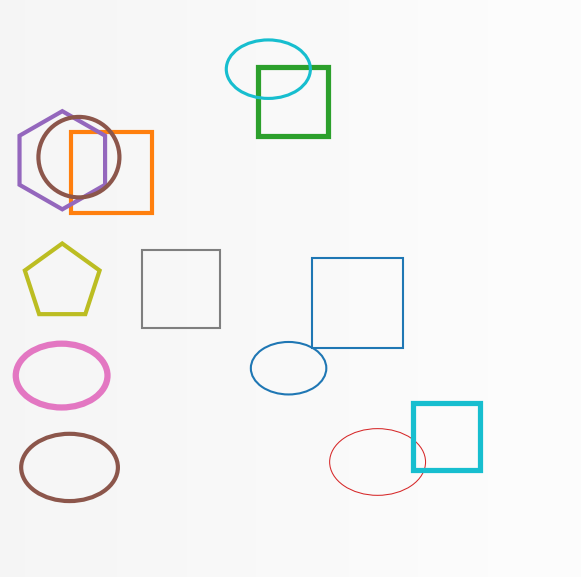[{"shape": "oval", "thickness": 1, "radius": 0.32, "center": [0.496, 0.362]}, {"shape": "square", "thickness": 1, "radius": 0.39, "center": [0.615, 0.474]}, {"shape": "square", "thickness": 2, "radius": 0.35, "center": [0.192, 0.7]}, {"shape": "square", "thickness": 2.5, "radius": 0.3, "center": [0.505, 0.823]}, {"shape": "oval", "thickness": 0.5, "radius": 0.41, "center": [0.65, 0.199]}, {"shape": "hexagon", "thickness": 2, "radius": 0.42, "center": [0.107, 0.722]}, {"shape": "oval", "thickness": 2, "radius": 0.42, "center": [0.12, 0.19]}, {"shape": "circle", "thickness": 2, "radius": 0.35, "center": [0.136, 0.727]}, {"shape": "oval", "thickness": 3, "radius": 0.39, "center": [0.106, 0.349]}, {"shape": "square", "thickness": 1, "radius": 0.34, "center": [0.312, 0.499]}, {"shape": "pentagon", "thickness": 2, "radius": 0.34, "center": [0.107, 0.51]}, {"shape": "square", "thickness": 2.5, "radius": 0.29, "center": [0.769, 0.243]}, {"shape": "oval", "thickness": 1.5, "radius": 0.36, "center": [0.462, 0.879]}]